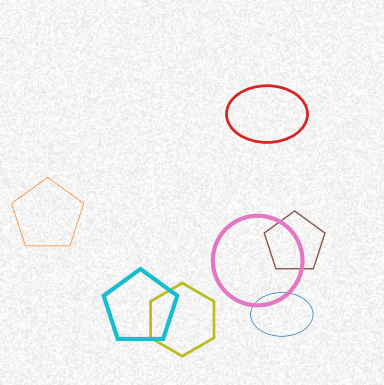[{"shape": "oval", "thickness": 0.5, "radius": 0.41, "center": [0.732, 0.183]}, {"shape": "pentagon", "thickness": 0.5, "radius": 0.49, "center": [0.124, 0.441]}, {"shape": "oval", "thickness": 2, "radius": 0.53, "center": [0.693, 0.704]}, {"shape": "pentagon", "thickness": 1, "radius": 0.41, "center": [0.765, 0.369]}, {"shape": "circle", "thickness": 3, "radius": 0.58, "center": [0.669, 0.323]}, {"shape": "hexagon", "thickness": 2, "radius": 0.48, "center": [0.473, 0.17]}, {"shape": "pentagon", "thickness": 3, "radius": 0.5, "center": [0.365, 0.201]}]